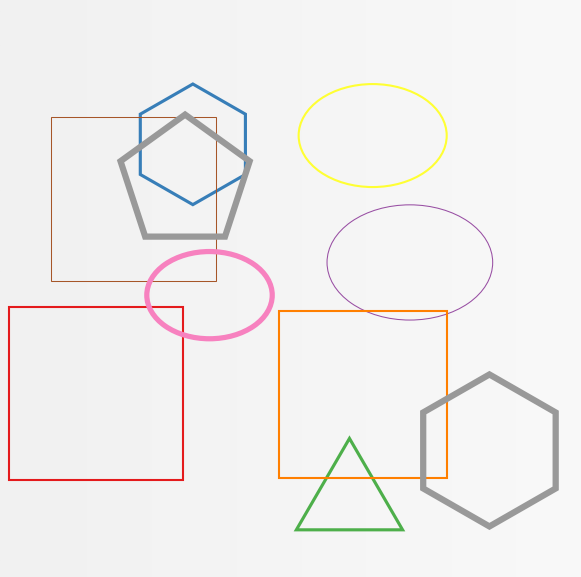[{"shape": "square", "thickness": 1, "radius": 0.75, "center": [0.165, 0.318]}, {"shape": "hexagon", "thickness": 1.5, "radius": 0.52, "center": [0.332, 0.749]}, {"shape": "triangle", "thickness": 1.5, "radius": 0.53, "center": [0.601, 0.134]}, {"shape": "oval", "thickness": 0.5, "radius": 0.71, "center": [0.705, 0.545]}, {"shape": "square", "thickness": 1, "radius": 0.72, "center": [0.624, 0.316]}, {"shape": "oval", "thickness": 1, "radius": 0.64, "center": [0.641, 0.764]}, {"shape": "square", "thickness": 0.5, "radius": 0.71, "center": [0.23, 0.655]}, {"shape": "oval", "thickness": 2.5, "radius": 0.54, "center": [0.36, 0.488]}, {"shape": "hexagon", "thickness": 3, "radius": 0.66, "center": [0.842, 0.219]}, {"shape": "pentagon", "thickness": 3, "radius": 0.58, "center": [0.318, 0.684]}]